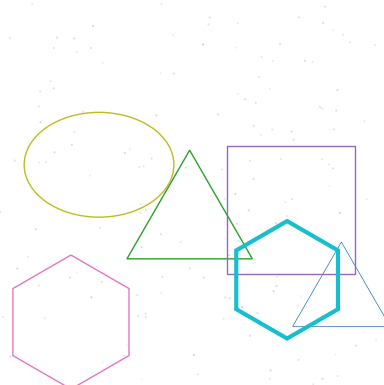[{"shape": "triangle", "thickness": 0.5, "radius": 0.73, "center": [0.887, 0.225]}, {"shape": "triangle", "thickness": 1, "radius": 0.94, "center": [0.493, 0.422]}, {"shape": "square", "thickness": 1, "radius": 0.83, "center": [0.755, 0.455]}, {"shape": "hexagon", "thickness": 1, "radius": 0.87, "center": [0.184, 0.163]}, {"shape": "oval", "thickness": 1, "radius": 0.97, "center": [0.257, 0.572]}, {"shape": "hexagon", "thickness": 3, "radius": 0.76, "center": [0.746, 0.273]}]